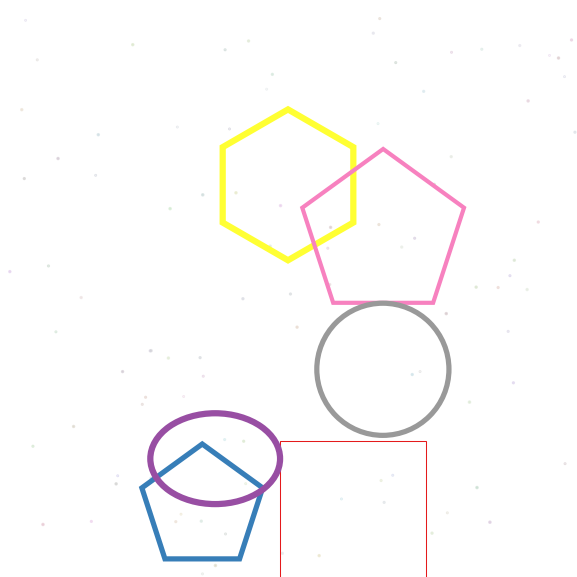[{"shape": "square", "thickness": 0.5, "radius": 0.63, "center": [0.612, 0.11]}, {"shape": "pentagon", "thickness": 2.5, "radius": 0.55, "center": [0.35, 0.12]}, {"shape": "oval", "thickness": 3, "radius": 0.56, "center": [0.373, 0.205]}, {"shape": "hexagon", "thickness": 3, "radius": 0.65, "center": [0.499, 0.679]}, {"shape": "pentagon", "thickness": 2, "radius": 0.74, "center": [0.663, 0.594]}, {"shape": "circle", "thickness": 2.5, "radius": 0.57, "center": [0.663, 0.36]}]